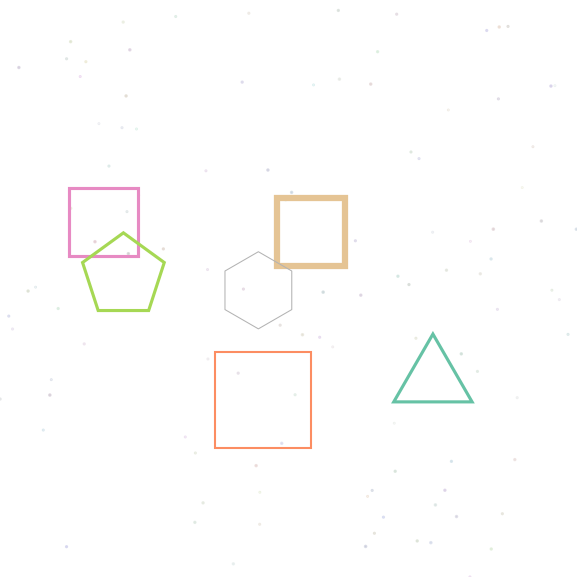[{"shape": "triangle", "thickness": 1.5, "radius": 0.39, "center": [0.75, 0.342]}, {"shape": "square", "thickness": 1, "radius": 0.42, "center": [0.455, 0.307]}, {"shape": "square", "thickness": 1.5, "radius": 0.3, "center": [0.179, 0.615]}, {"shape": "pentagon", "thickness": 1.5, "radius": 0.37, "center": [0.214, 0.522]}, {"shape": "square", "thickness": 3, "radius": 0.29, "center": [0.538, 0.597]}, {"shape": "hexagon", "thickness": 0.5, "radius": 0.33, "center": [0.447, 0.496]}]